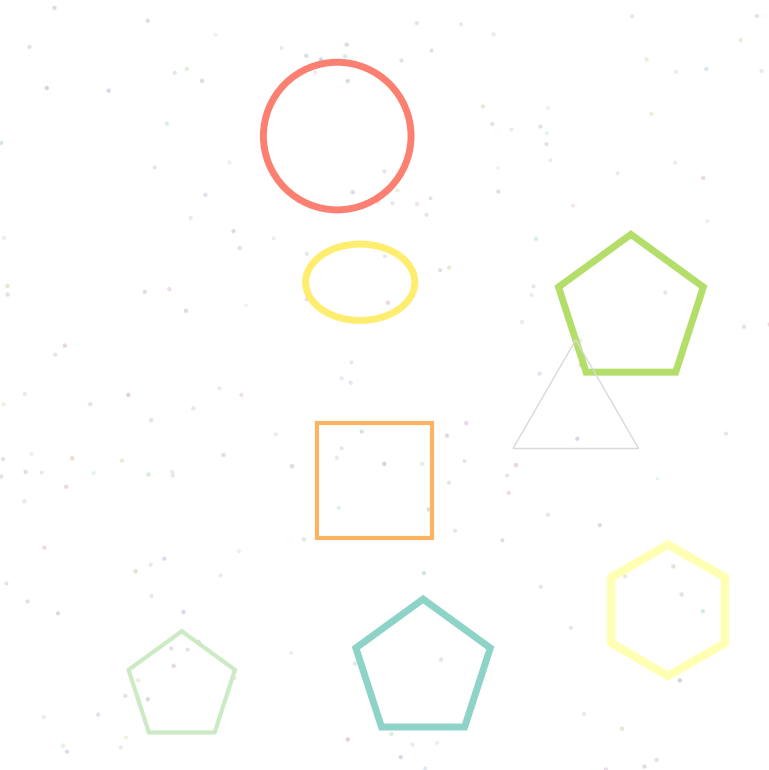[{"shape": "pentagon", "thickness": 2.5, "radius": 0.46, "center": [0.549, 0.13]}, {"shape": "hexagon", "thickness": 3, "radius": 0.43, "center": [0.868, 0.207]}, {"shape": "circle", "thickness": 2.5, "radius": 0.48, "center": [0.438, 0.823]}, {"shape": "square", "thickness": 1.5, "radius": 0.37, "center": [0.487, 0.376]}, {"shape": "pentagon", "thickness": 2.5, "radius": 0.49, "center": [0.819, 0.597]}, {"shape": "triangle", "thickness": 0.5, "radius": 0.47, "center": [0.748, 0.465]}, {"shape": "pentagon", "thickness": 1.5, "radius": 0.36, "center": [0.236, 0.108]}, {"shape": "oval", "thickness": 2.5, "radius": 0.35, "center": [0.468, 0.633]}]